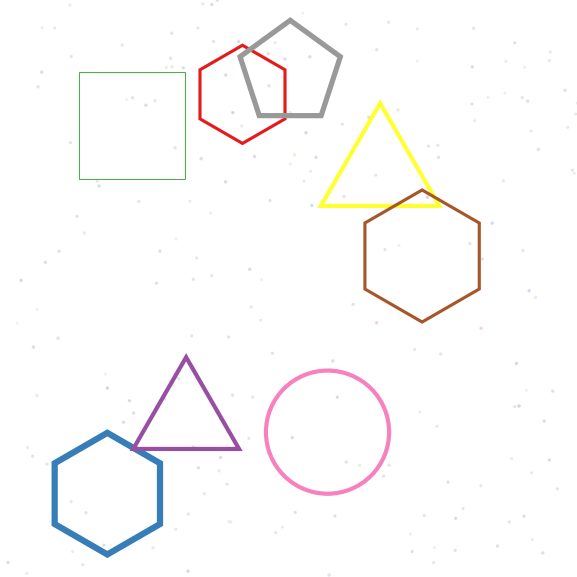[{"shape": "hexagon", "thickness": 1.5, "radius": 0.42, "center": [0.42, 0.836]}, {"shape": "hexagon", "thickness": 3, "radius": 0.53, "center": [0.186, 0.144]}, {"shape": "square", "thickness": 0.5, "radius": 0.46, "center": [0.229, 0.782]}, {"shape": "triangle", "thickness": 2, "radius": 0.53, "center": [0.322, 0.275]}, {"shape": "triangle", "thickness": 2, "radius": 0.59, "center": [0.658, 0.702]}, {"shape": "hexagon", "thickness": 1.5, "radius": 0.57, "center": [0.731, 0.556]}, {"shape": "circle", "thickness": 2, "radius": 0.53, "center": [0.567, 0.251]}, {"shape": "pentagon", "thickness": 2.5, "radius": 0.46, "center": [0.503, 0.873]}]